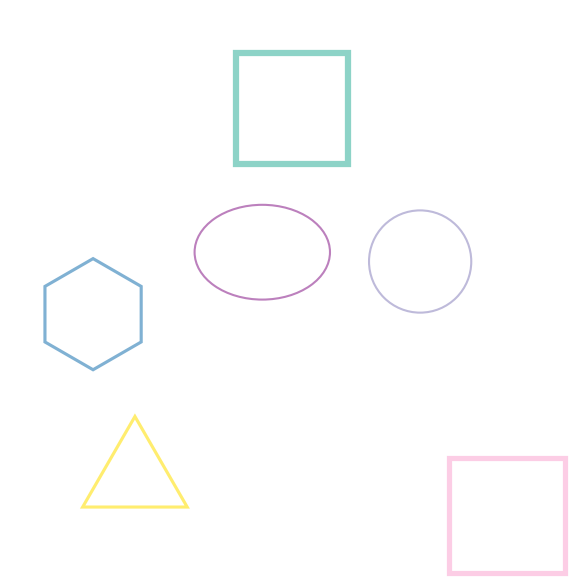[{"shape": "square", "thickness": 3, "radius": 0.48, "center": [0.506, 0.811]}, {"shape": "circle", "thickness": 1, "radius": 0.44, "center": [0.728, 0.546]}, {"shape": "hexagon", "thickness": 1.5, "radius": 0.48, "center": [0.161, 0.455]}, {"shape": "square", "thickness": 2.5, "radius": 0.5, "center": [0.877, 0.106]}, {"shape": "oval", "thickness": 1, "radius": 0.59, "center": [0.454, 0.562]}, {"shape": "triangle", "thickness": 1.5, "radius": 0.52, "center": [0.234, 0.173]}]